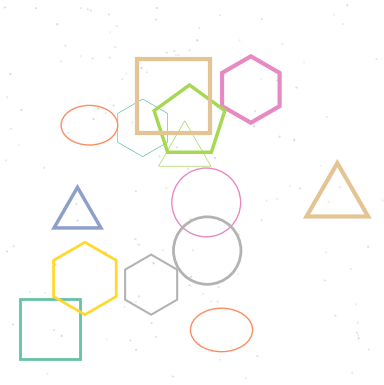[{"shape": "hexagon", "thickness": 0.5, "radius": 0.37, "center": [0.371, 0.668]}, {"shape": "square", "thickness": 2, "radius": 0.39, "center": [0.13, 0.145]}, {"shape": "oval", "thickness": 1, "radius": 0.37, "center": [0.232, 0.675]}, {"shape": "oval", "thickness": 1, "radius": 0.4, "center": [0.575, 0.143]}, {"shape": "triangle", "thickness": 2.5, "radius": 0.35, "center": [0.201, 0.443]}, {"shape": "hexagon", "thickness": 3, "radius": 0.43, "center": [0.651, 0.767]}, {"shape": "circle", "thickness": 1, "radius": 0.45, "center": [0.536, 0.474]}, {"shape": "triangle", "thickness": 0.5, "radius": 0.39, "center": [0.48, 0.608]}, {"shape": "pentagon", "thickness": 2.5, "radius": 0.48, "center": [0.492, 0.683]}, {"shape": "hexagon", "thickness": 2, "radius": 0.47, "center": [0.22, 0.277]}, {"shape": "triangle", "thickness": 3, "radius": 0.46, "center": [0.876, 0.484]}, {"shape": "square", "thickness": 3, "radius": 0.48, "center": [0.451, 0.75]}, {"shape": "circle", "thickness": 2, "radius": 0.44, "center": [0.538, 0.349]}, {"shape": "hexagon", "thickness": 1.5, "radius": 0.39, "center": [0.393, 0.261]}]